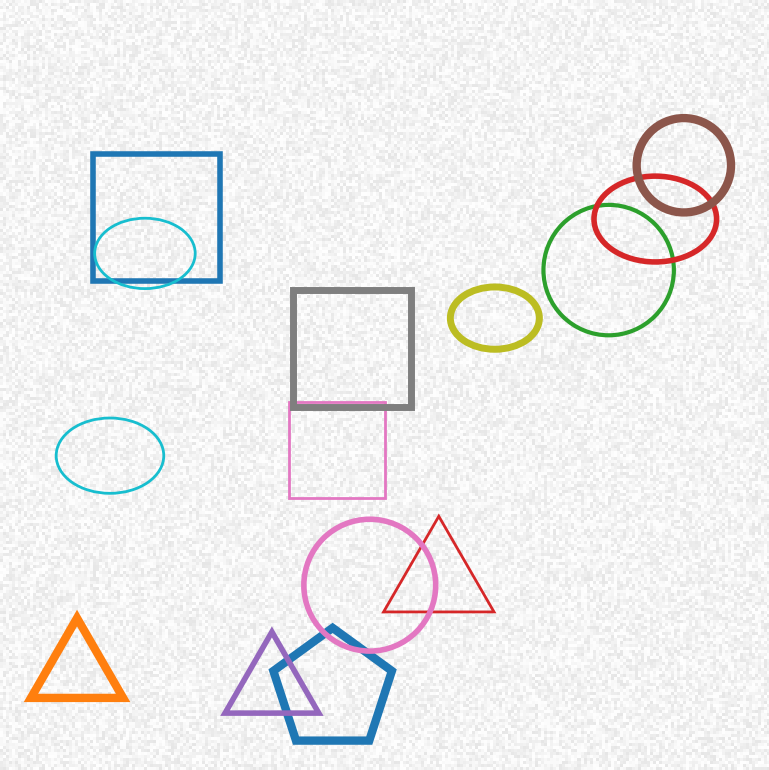[{"shape": "square", "thickness": 2, "radius": 0.41, "center": [0.203, 0.717]}, {"shape": "pentagon", "thickness": 3, "radius": 0.4, "center": [0.432, 0.104]}, {"shape": "triangle", "thickness": 3, "radius": 0.35, "center": [0.1, 0.128]}, {"shape": "circle", "thickness": 1.5, "radius": 0.42, "center": [0.79, 0.649]}, {"shape": "triangle", "thickness": 1, "radius": 0.41, "center": [0.57, 0.247]}, {"shape": "oval", "thickness": 2, "radius": 0.4, "center": [0.851, 0.716]}, {"shape": "triangle", "thickness": 2, "radius": 0.35, "center": [0.353, 0.109]}, {"shape": "circle", "thickness": 3, "radius": 0.31, "center": [0.888, 0.785]}, {"shape": "circle", "thickness": 2, "radius": 0.43, "center": [0.48, 0.24]}, {"shape": "square", "thickness": 1, "radius": 0.31, "center": [0.438, 0.416]}, {"shape": "square", "thickness": 2.5, "radius": 0.38, "center": [0.457, 0.547]}, {"shape": "oval", "thickness": 2.5, "radius": 0.29, "center": [0.643, 0.587]}, {"shape": "oval", "thickness": 1, "radius": 0.33, "center": [0.188, 0.671]}, {"shape": "oval", "thickness": 1, "radius": 0.35, "center": [0.143, 0.408]}]